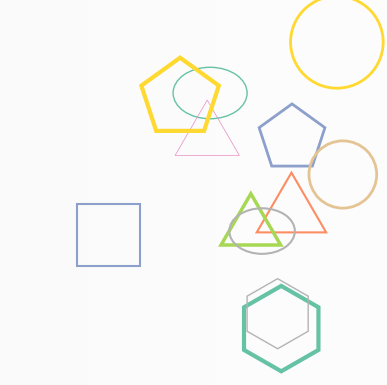[{"shape": "oval", "thickness": 1, "radius": 0.48, "center": [0.542, 0.758]}, {"shape": "hexagon", "thickness": 3, "radius": 0.55, "center": [0.726, 0.146]}, {"shape": "triangle", "thickness": 1.5, "radius": 0.52, "center": [0.752, 0.448]}, {"shape": "pentagon", "thickness": 2, "radius": 0.45, "center": [0.754, 0.641]}, {"shape": "square", "thickness": 1.5, "radius": 0.4, "center": [0.28, 0.39]}, {"shape": "triangle", "thickness": 0.5, "radius": 0.48, "center": [0.535, 0.644]}, {"shape": "triangle", "thickness": 2.5, "radius": 0.44, "center": [0.647, 0.408]}, {"shape": "pentagon", "thickness": 3, "radius": 0.53, "center": [0.465, 0.745]}, {"shape": "circle", "thickness": 2, "radius": 0.6, "center": [0.869, 0.89]}, {"shape": "circle", "thickness": 2, "radius": 0.44, "center": [0.885, 0.547]}, {"shape": "hexagon", "thickness": 1, "radius": 0.46, "center": [0.716, 0.185]}, {"shape": "oval", "thickness": 1.5, "radius": 0.42, "center": [0.676, 0.4]}]